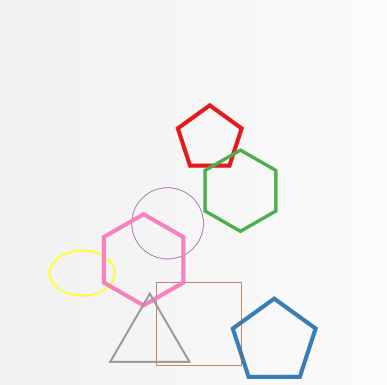[{"shape": "pentagon", "thickness": 3, "radius": 0.43, "center": [0.541, 0.64]}, {"shape": "pentagon", "thickness": 3, "radius": 0.56, "center": [0.708, 0.112]}, {"shape": "hexagon", "thickness": 2.5, "radius": 0.53, "center": [0.621, 0.505]}, {"shape": "circle", "thickness": 0.5, "radius": 0.46, "center": [0.433, 0.42]}, {"shape": "oval", "thickness": 1.5, "radius": 0.42, "center": [0.212, 0.291]}, {"shape": "square", "thickness": 0.5, "radius": 0.54, "center": [0.512, 0.16]}, {"shape": "hexagon", "thickness": 3, "radius": 0.59, "center": [0.371, 0.325]}, {"shape": "triangle", "thickness": 1.5, "radius": 0.59, "center": [0.387, 0.119]}]